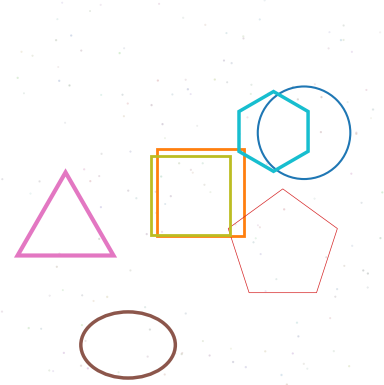[{"shape": "circle", "thickness": 1.5, "radius": 0.6, "center": [0.79, 0.655]}, {"shape": "square", "thickness": 2, "radius": 0.56, "center": [0.52, 0.499]}, {"shape": "pentagon", "thickness": 0.5, "radius": 0.75, "center": [0.735, 0.36]}, {"shape": "oval", "thickness": 2.5, "radius": 0.61, "center": [0.333, 0.104]}, {"shape": "triangle", "thickness": 3, "radius": 0.72, "center": [0.17, 0.408]}, {"shape": "square", "thickness": 2, "radius": 0.51, "center": [0.494, 0.493]}, {"shape": "hexagon", "thickness": 2.5, "radius": 0.52, "center": [0.71, 0.659]}]